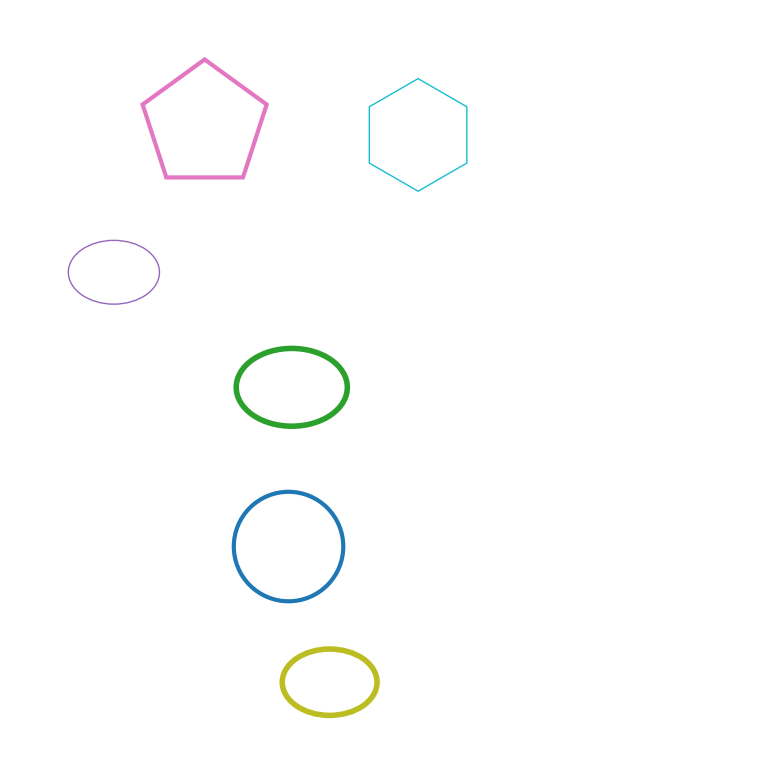[{"shape": "circle", "thickness": 1.5, "radius": 0.36, "center": [0.375, 0.29]}, {"shape": "oval", "thickness": 2, "radius": 0.36, "center": [0.379, 0.497]}, {"shape": "oval", "thickness": 0.5, "radius": 0.3, "center": [0.148, 0.646]}, {"shape": "pentagon", "thickness": 1.5, "radius": 0.42, "center": [0.266, 0.838]}, {"shape": "oval", "thickness": 2, "radius": 0.31, "center": [0.428, 0.114]}, {"shape": "hexagon", "thickness": 0.5, "radius": 0.37, "center": [0.543, 0.825]}]